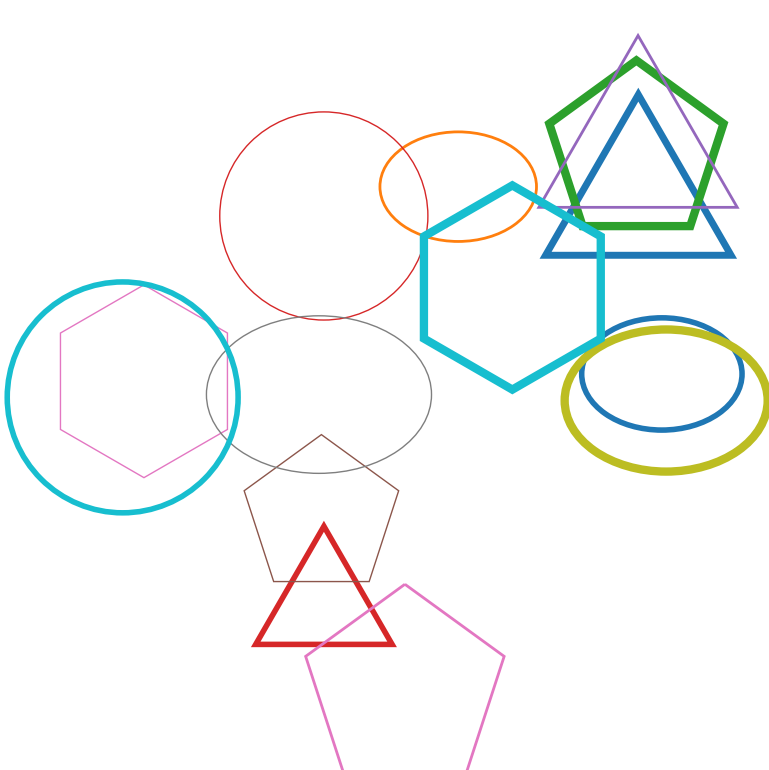[{"shape": "triangle", "thickness": 2.5, "radius": 0.7, "center": [0.829, 0.738]}, {"shape": "oval", "thickness": 2, "radius": 0.52, "center": [0.86, 0.514]}, {"shape": "oval", "thickness": 1, "radius": 0.51, "center": [0.595, 0.758]}, {"shape": "pentagon", "thickness": 3, "radius": 0.59, "center": [0.826, 0.803]}, {"shape": "triangle", "thickness": 2, "radius": 0.51, "center": [0.421, 0.214]}, {"shape": "circle", "thickness": 0.5, "radius": 0.68, "center": [0.421, 0.72]}, {"shape": "triangle", "thickness": 1, "radius": 0.74, "center": [0.829, 0.805]}, {"shape": "pentagon", "thickness": 0.5, "radius": 0.53, "center": [0.417, 0.33]}, {"shape": "hexagon", "thickness": 0.5, "radius": 0.63, "center": [0.187, 0.505]}, {"shape": "pentagon", "thickness": 1, "radius": 0.68, "center": [0.526, 0.106]}, {"shape": "oval", "thickness": 0.5, "radius": 0.73, "center": [0.414, 0.488]}, {"shape": "oval", "thickness": 3, "radius": 0.66, "center": [0.865, 0.48]}, {"shape": "circle", "thickness": 2, "radius": 0.75, "center": [0.159, 0.484]}, {"shape": "hexagon", "thickness": 3, "radius": 0.66, "center": [0.665, 0.627]}]